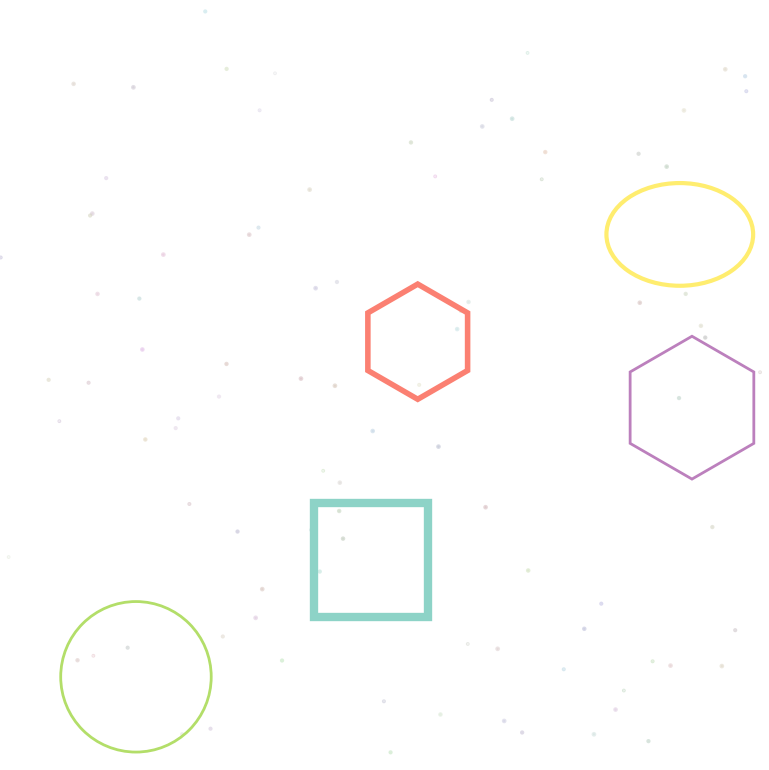[{"shape": "square", "thickness": 3, "radius": 0.37, "center": [0.482, 0.272]}, {"shape": "hexagon", "thickness": 2, "radius": 0.37, "center": [0.543, 0.556]}, {"shape": "circle", "thickness": 1, "radius": 0.49, "center": [0.177, 0.121]}, {"shape": "hexagon", "thickness": 1, "radius": 0.46, "center": [0.899, 0.471]}, {"shape": "oval", "thickness": 1.5, "radius": 0.48, "center": [0.883, 0.696]}]